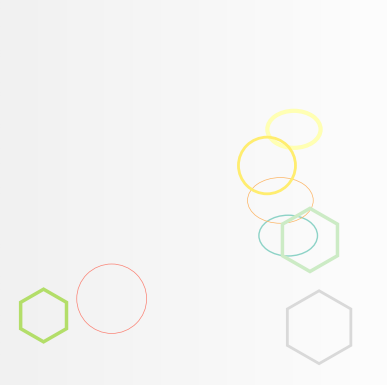[{"shape": "oval", "thickness": 1, "radius": 0.38, "center": [0.744, 0.388]}, {"shape": "oval", "thickness": 3, "radius": 0.34, "center": [0.759, 0.664]}, {"shape": "circle", "thickness": 0.5, "radius": 0.45, "center": [0.288, 0.224]}, {"shape": "oval", "thickness": 0.5, "radius": 0.42, "center": [0.724, 0.479]}, {"shape": "hexagon", "thickness": 2.5, "radius": 0.34, "center": [0.112, 0.18]}, {"shape": "hexagon", "thickness": 2, "radius": 0.47, "center": [0.823, 0.15]}, {"shape": "hexagon", "thickness": 2.5, "radius": 0.41, "center": [0.8, 0.377]}, {"shape": "circle", "thickness": 2, "radius": 0.37, "center": [0.689, 0.57]}]